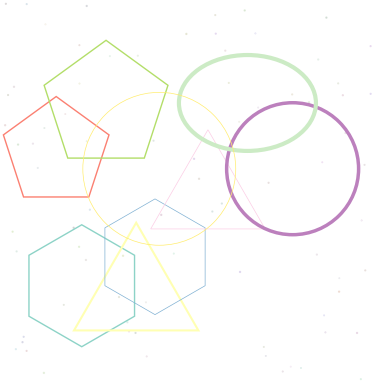[{"shape": "hexagon", "thickness": 1, "radius": 0.79, "center": [0.212, 0.258]}, {"shape": "triangle", "thickness": 1.5, "radius": 0.93, "center": [0.354, 0.235]}, {"shape": "pentagon", "thickness": 1, "radius": 0.72, "center": [0.146, 0.605]}, {"shape": "hexagon", "thickness": 0.5, "radius": 0.75, "center": [0.403, 0.333]}, {"shape": "pentagon", "thickness": 1, "radius": 0.85, "center": [0.275, 0.726]}, {"shape": "triangle", "thickness": 0.5, "radius": 0.86, "center": [0.54, 0.491]}, {"shape": "circle", "thickness": 2.5, "radius": 0.86, "center": [0.76, 0.562]}, {"shape": "oval", "thickness": 3, "radius": 0.89, "center": [0.643, 0.733]}, {"shape": "circle", "thickness": 0.5, "radius": 0.99, "center": [0.414, 0.562]}]